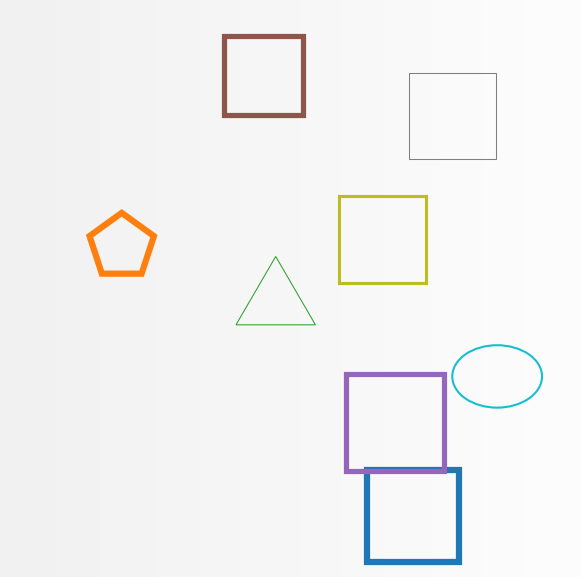[{"shape": "square", "thickness": 3, "radius": 0.4, "center": [0.71, 0.106]}, {"shape": "pentagon", "thickness": 3, "radius": 0.29, "center": [0.209, 0.572]}, {"shape": "triangle", "thickness": 0.5, "radius": 0.39, "center": [0.474, 0.476]}, {"shape": "square", "thickness": 2.5, "radius": 0.42, "center": [0.68, 0.267]}, {"shape": "square", "thickness": 2.5, "radius": 0.34, "center": [0.453, 0.869]}, {"shape": "square", "thickness": 0.5, "radius": 0.37, "center": [0.779, 0.798]}, {"shape": "square", "thickness": 1.5, "radius": 0.37, "center": [0.657, 0.585]}, {"shape": "oval", "thickness": 1, "radius": 0.39, "center": [0.855, 0.347]}]